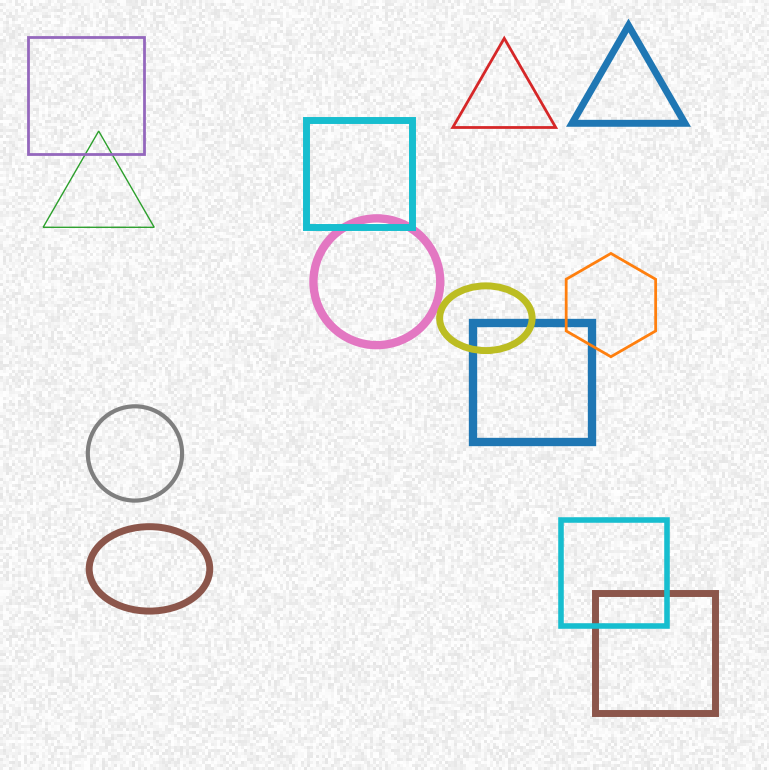[{"shape": "square", "thickness": 3, "radius": 0.39, "center": [0.692, 0.503]}, {"shape": "triangle", "thickness": 2.5, "radius": 0.42, "center": [0.816, 0.882]}, {"shape": "hexagon", "thickness": 1, "radius": 0.34, "center": [0.793, 0.604]}, {"shape": "triangle", "thickness": 0.5, "radius": 0.42, "center": [0.128, 0.746]}, {"shape": "triangle", "thickness": 1, "radius": 0.39, "center": [0.655, 0.873]}, {"shape": "square", "thickness": 1, "radius": 0.38, "center": [0.112, 0.876]}, {"shape": "square", "thickness": 2.5, "radius": 0.39, "center": [0.851, 0.151]}, {"shape": "oval", "thickness": 2.5, "radius": 0.39, "center": [0.194, 0.261]}, {"shape": "circle", "thickness": 3, "radius": 0.41, "center": [0.489, 0.634]}, {"shape": "circle", "thickness": 1.5, "radius": 0.31, "center": [0.175, 0.411]}, {"shape": "oval", "thickness": 2.5, "radius": 0.3, "center": [0.631, 0.587]}, {"shape": "square", "thickness": 2.5, "radius": 0.35, "center": [0.467, 0.775]}, {"shape": "square", "thickness": 2, "radius": 0.34, "center": [0.797, 0.256]}]